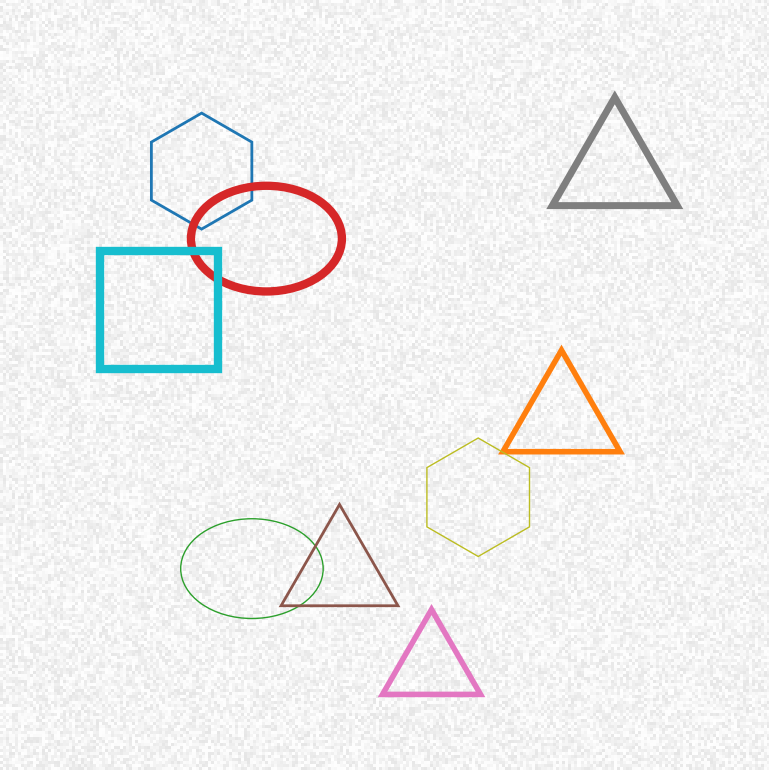[{"shape": "hexagon", "thickness": 1, "radius": 0.38, "center": [0.262, 0.778]}, {"shape": "triangle", "thickness": 2, "radius": 0.44, "center": [0.729, 0.457]}, {"shape": "oval", "thickness": 0.5, "radius": 0.46, "center": [0.327, 0.262]}, {"shape": "oval", "thickness": 3, "radius": 0.49, "center": [0.346, 0.69]}, {"shape": "triangle", "thickness": 1, "radius": 0.44, "center": [0.441, 0.257]}, {"shape": "triangle", "thickness": 2, "radius": 0.37, "center": [0.56, 0.135]}, {"shape": "triangle", "thickness": 2.5, "radius": 0.47, "center": [0.798, 0.78]}, {"shape": "hexagon", "thickness": 0.5, "radius": 0.38, "center": [0.621, 0.354]}, {"shape": "square", "thickness": 3, "radius": 0.38, "center": [0.207, 0.598]}]